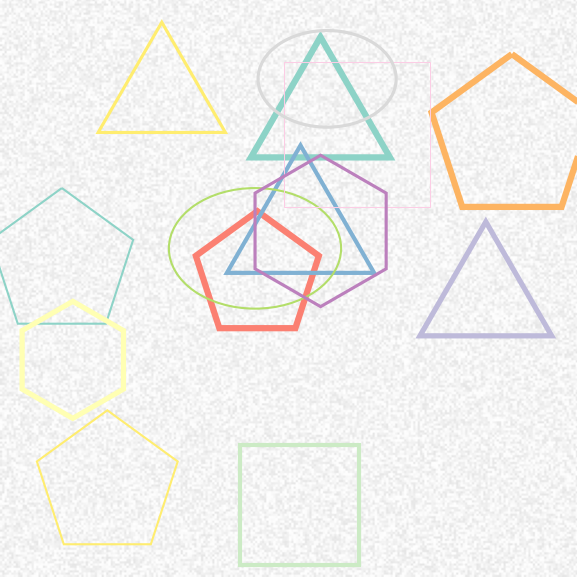[{"shape": "triangle", "thickness": 3, "radius": 0.69, "center": [0.555, 0.796]}, {"shape": "pentagon", "thickness": 1, "radius": 0.65, "center": [0.107, 0.544]}, {"shape": "hexagon", "thickness": 2.5, "radius": 0.51, "center": [0.126, 0.376]}, {"shape": "triangle", "thickness": 2.5, "radius": 0.66, "center": [0.841, 0.483]}, {"shape": "pentagon", "thickness": 3, "radius": 0.56, "center": [0.446, 0.521]}, {"shape": "triangle", "thickness": 2, "radius": 0.74, "center": [0.52, 0.6]}, {"shape": "pentagon", "thickness": 3, "radius": 0.73, "center": [0.886, 0.759]}, {"shape": "oval", "thickness": 1, "radius": 0.75, "center": [0.442, 0.569]}, {"shape": "square", "thickness": 0.5, "radius": 0.63, "center": [0.619, 0.766]}, {"shape": "oval", "thickness": 1.5, "radius": 0.6, "center": [0.566, 0.863]}, {"shape": "hexagon", "thickness": 1.5, "radius": 0.66, "center": [0.555, 0.599]}, {"shape": "square", "thickness": 2, "radius": 0.52, "center": [0.519, 0.125]}, {"shape": "triangle", "thickness": 1.5, "radius": 0.64, "center": [0.28, 0.833]}, {"shape": "pentagon", "thickness": 1, "radius": 0.64, "center": [0.186, 0.16]}]